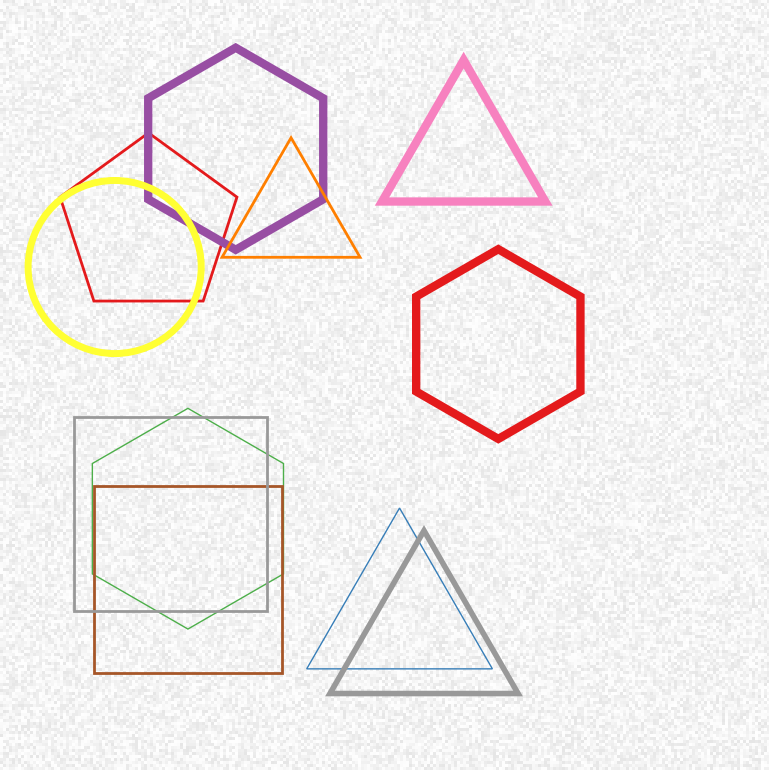[{"shape": "hexagon", "thickness": 3, "radius": 0.62, "center": [0.647, 0.553]}, {"shape": "pentagon", "thickness": 1, "radius": 0.6, "center": [0.193, 0.707]}, {"shape": "triangle", "thickness": 0.5, "radius": 0.7, "center": [0.519, 0.201]}, {"shape": "hexagon", "thickness": 0.5, "radius": 0.72, "center": [0.244, 0.326]}, {"shape": "hexagon", "thickness": 3, "radius": 0.66, "center": [0.306, 0.807]}, {"shape": "triangle", "thickness": 1, "radius": 0.52, "center": [0.378, 0.718]}, {"shape": "circle", "thickness": 2.5, "radius": 0.56, "center": [0.149, 0.653]}, {"shape": "square", "thickness": 1, "radius": 0.61, "center": [0.244, 0.247]}, {"shape": "triangle", "thickness": 3, "radius": 0.61, "center": [0.602, 0.8]}, {"shape": "triangle", "thickness": 2, "radius": 0.71, "center": [0.551, 0.17]}, {"shape": "square", "thickness": 1, "radius": 0.63, "center": [0.221, 0.332]}]